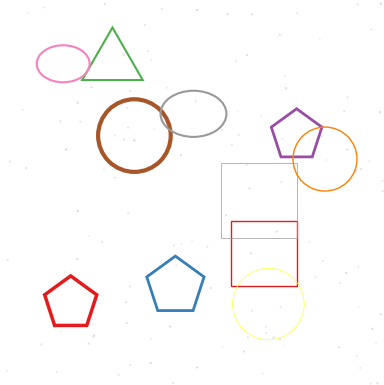[{"shape": "square", "thickness": 1, "radius": 0.43, "center": [0.685, 0.342]}, {"shape": "pentagon", "thickness": 2.5, "radius": 0.36, "center": [0.184, 0.212]}, {"shape": "pentagon", "thickness": 2, "radius": 0.39, "center": [0.456, 0.257]}, {"shape": "triangle", "thickness": 1.5, "radius": 0.45, "center": [0.292, 0.838]}, {"shape": "pentagon", "thickness": 2, "radius": 0.35, "center": [0.77, 0.648]}, {"shape": "circle", "thickness": 1, "radius": 0.42, "center": [0.844, 0.587]}, {"shape": "circle", "thickness": 0.5, "radius": 0.46, "center": [0.697, 0.21]}, {"shape": "circle", "thickness": 3, "radius": 0.47, "center": [0.349, 0.648]}, {"shape": "oval", "thickness": 1.5, "radius": 0.34, "center": [0.164, 0.834]}, {"shape": "square", "thickness": 0.5, "radius": 0.49, "center": [0.672, 0.479]}, {"shape": "oval", "thickness": 1.5, "radius": 0.43, "center": [0.503, 0.704]}]